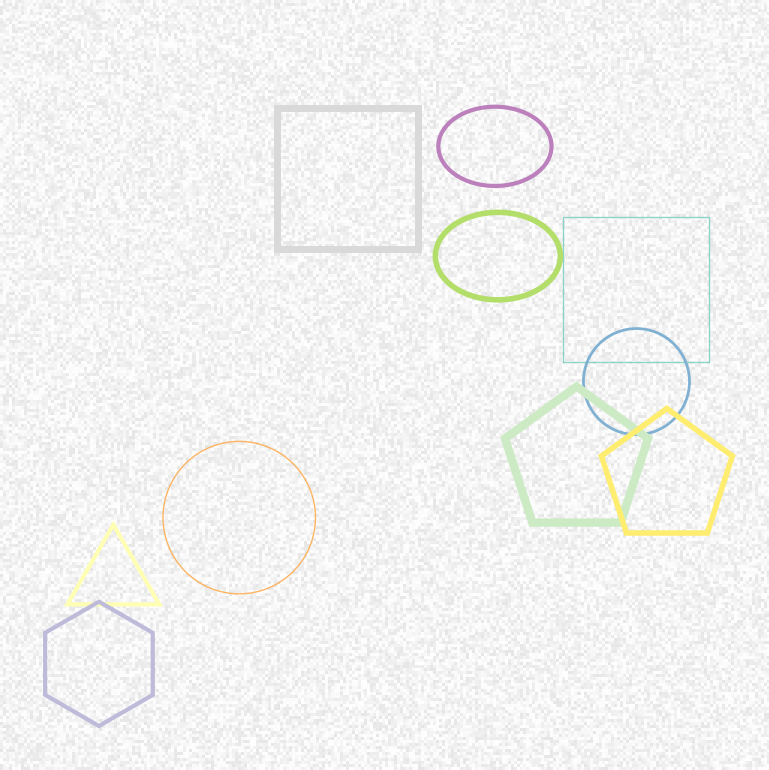[{"shape": "square", "thickness": 0.5, "radius": 0.47, "center": [0.826, 0.624]}, {"shape": "triangle", "thickness": 1.5, "radius": 0.34, "center": [0.147, 0.25]}, {"shape": "hexagon", "thickness": 1.5, "radius": 0.4, "center": [0.129, 0.138]}, {"shape": "circle", "thickness": 1, "radius": 0.34, "center": [0.827, 0.504]}, {"shape": "circle", "thickness": 0.5, "radius": 0.5, "center": [0.311, 0.328]}, {"shape": "oval", "thickness": 2, "radius": 0.41, "center": [0.647, 0.667]}, {"shape": "square", "thickness": 2.5, "radius": 0.46, "center": [0.452, 0.768]}, {"shape": "oval", "thickness": 1.5, "radius": 0.37, "center": [0.643, 0.81]}, {"shape": "pentagon", "thickness": 3, "radius": 0.49, "center": [0.749, 0.4]}, {"shape": "pentagon", "thickness": 2, "radius": 0.45, "center": [0.866, 0.38]}]